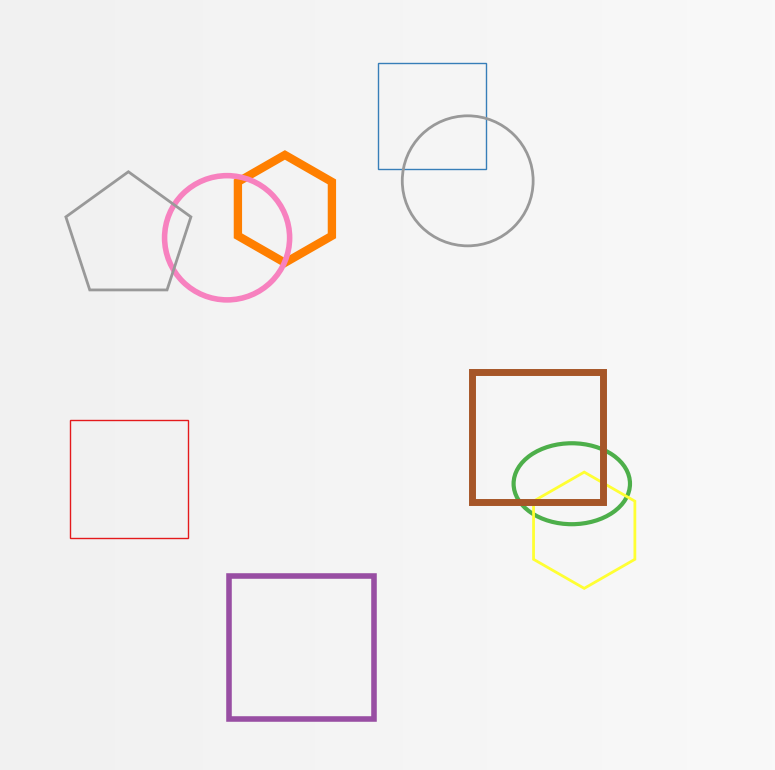[{"shape": "square", "thickness": 0.5, "radius": 0.38, "center": [0.166, 0.378]}, {"shape": "square", "thickness": 0.5, "radius": 0.35, "center": [0.557, 0.849]}, {"shape": "oval", "thickness": 1.5, "radius": 0.38, "center": [0.738, 0.372]}, {"shape": "square", "thickness": 2, "radius": 0.47, "center": [0.389, 0.159]}, {"shape": "hexagon", "thickness": 3, "radius": 0.35, "center": [0.368, 0.729]}, {"shape": "hexagon", "thickness": 1, "radius": 0.38, "center": [0.754, 0.311]}, {"shape": "square", "thickness": 2.5, "radius": 0.42, "center": [0.693, 0.433]}, {"shape": "circle", "thickness": 2, "radius": 0.4, "center": [0.293, 0.691]}, {"shape": "circle", "thickness": 1, "radius": 0.42, "center": [0.603, 0.765]}, {"shape": "pentagon", "thickness": 1, "radius": 0.42, "center": [0.166, 0.692]}]